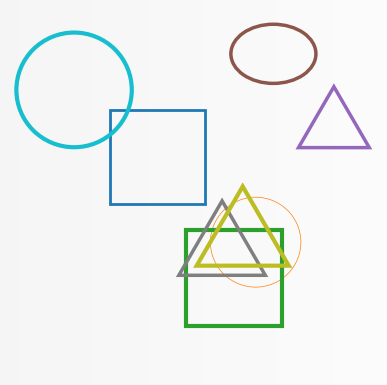[{"shape": "square", "thickness": 2, "radius": 0.61, "center": [0.407, 0.593]}, {"shape": "circle", "thickness": 0.5, "radius": 0.58, "center": [0.66, 0.371]}, {"shape": "square", "thickness": 3, "radius": 0.62, "center": [0.603, 0.278]}, {"shape": "triangle", "thickness": 2.5, "radius": 0.53, "center": [0.862, 0.669]}, {"shape": "oval", "thickness": 2.5, "radius": 0.55, "center": [0.706, 0.86]}, {"shape": "triangle", "thickness": 2.5, "radius": 0.64, "center": [0.573, 0.349]}, {"shape": "triangle", "thickness": 3, "radius": 0.69, "center": [0.626, 0.378]}, {"shape": "circle", "thickness": 3, "radius": 0.74, "center": [0.191, 0.767]}]